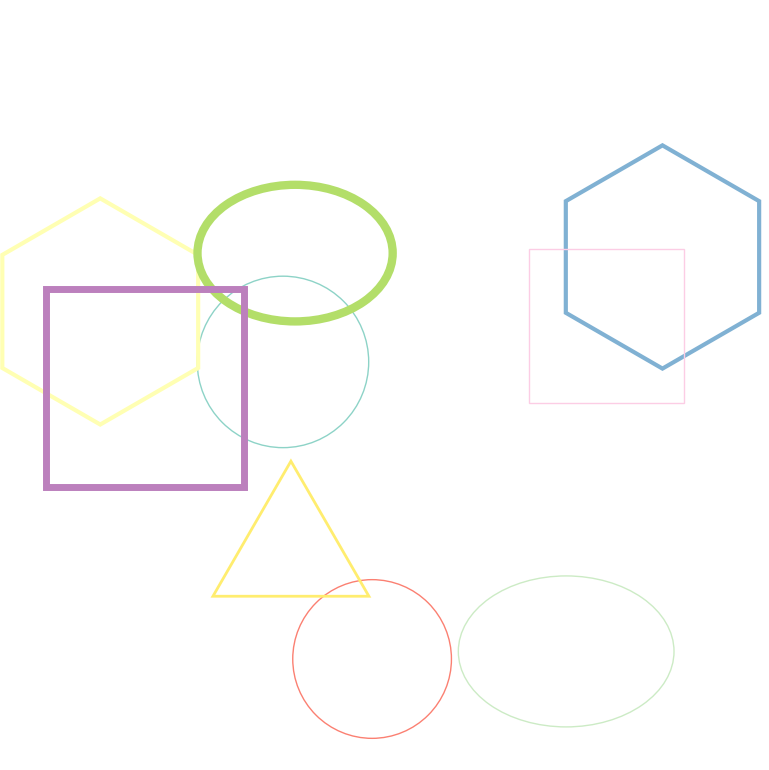[{"shape": "circle", "thickness": 0.5, "radius": 0.56, "center": [0.367, 0.53]}, {"shape": "hexagon", "thickness": 1.5, "radius": 0.73, "center": [0.13, 0.596]}, {"shape": "circle", "thickness": 0.5, "radius": 0.52, "center": [0.483, 0.144]}, {"shape": "hexagon", "thickness": 1.5, "radius": 0.72, "center": [0.86, 0.666]}, {"shape": "oval", "thickness": 3, "radius": 0.63, "center": [0.383, 0.671]}, {"shape": "square", "thickness": 0.5, "radius": 0.5, "center": [0.788, 0.577]}, {"shape": "square", "thickness": 2.5, "radius": 0.64, "center": [0.189, 0.496]}, {"shape": "oval", "thickness": 0.5, "radius": 0.7, "center": [0.735, 0.154]}, {"shape": "triangle", "thickness": 1, "radius": 0.58, "center": [0.378, 0.284]}]